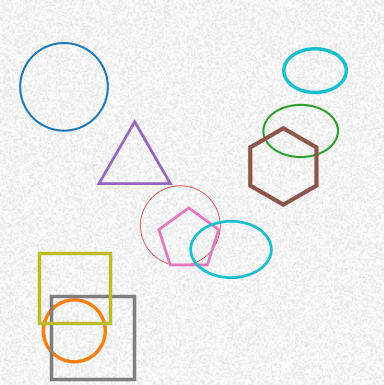[{"shape": "circle", "thickness": 1.5, "radius": 0.57, "center": [0.166, 0.774]}, {"shape": "circle", "thickness": 2.5, "radius": 0.4, "center": [0.193, 0.141]}, {"shape": "oval", "thickness": 1.5, "radius": 0.48, "center": [0.781, 0.66]}, {"shape": "circle", "thickness": 0.5, "radius": 0.52, "center": [0.468, 0.414]}, {"shape": "triangle", "thickness": 2, "radius": 0.54, "center": [0.35, 0.577]}, {"shape": "hexagon", "thickness": 3, "radius": 0.5, "center": [0.736, 0.568]}, {"shape": "pentagon", "thickness": 2, "radius": 0.41, "center": [0.49, 0.378]}, {"shape": "square", "thickness": 2.5, "radius": 0.54, "center": [0.24, 0.123]}, {"shape": "square", "thickness": 2.5, "radius": 0.46, "center": [0.194, 0.252]}, {"shape": "oval", "thickness": 2.5, "radius": 0.41, "center": [0.818, 0.817]}, {"shape": "oval", "thickness": 2, "radius": 0.52, "center": [0.6, 0.352]}]